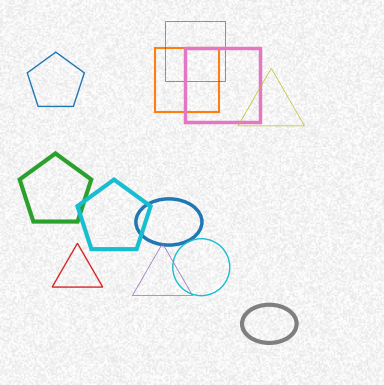[{"shape": "oval", "thickness": 2.5, "radius": 0.43, "center": [0.439, 0.423]}, {"shape": "pentagon", "thickness": 1, "radius": 0.39, "center": [0.145, 0.787]}, {"shape": "square", "thickness": 1.5, "radius": 0.41, "center": [0.485, 0.793]}, {"shape": "pentagon", "thickness": 3, "radius": 0.49, "center": [0.144, 0.504]}, {"shape": "triangle", "thickness": 1, "radius": 0.38, "center": [0.201, 0.292]}, {"shape": "triangle", "thickness": 0.5, "radius": 0.45, "center": [0.422, 0.277]}, {"shape": "square", "thickness": 0.5, "radius": 0.39, "center": [0.506, 0.867]}, {"shape": "square", "thickness": 2.5, "radius": 0.49, "center": [0.579, 0.779]}, {"shape": "oval", "thickness": 3, "radius": 0.35, "center": [0.7, 0.159]}, {"shape": "triangle", "thickness": 0.5, "radius": 0.5, "center": [0.705, 0.723]}, {"shape": "circle", "thickness": 1, "radius": 0.37, "center": [0.523, 0.306]}, {"shape": "pentagon", "thickness": 3, "radius": 0.5, "center": [0.296, 0.434]}]